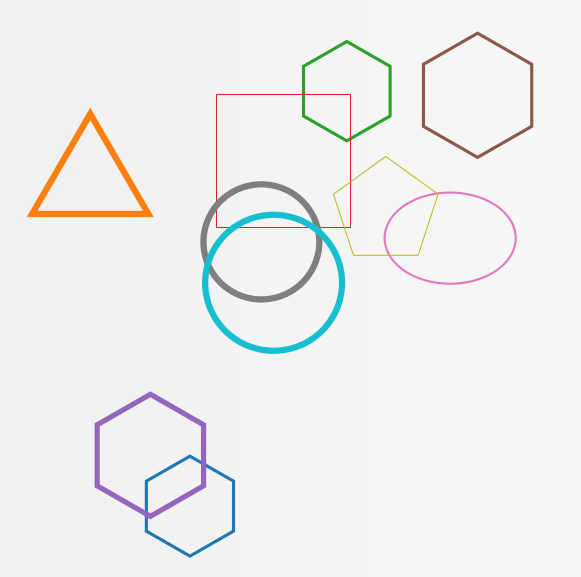[{"shape": "hexagon", "thickness": 1.5, "radius": 0.43, "center": [0.327, 0.123]}, {"shape": "triangle", "thickness": 3, "radius": 0.58, "center": [0.155, 0.686]}, {"shape": "hexagon", "thickness": 1.5, "radius": 0.43, "center": [0.597, 0.841]}, {"shape": "square", "thickness": 0.5, "radius": 0.57, "center": [0.487, 0.722]}, {"shape": "hexagon", "thickness": 2.5, "radius": 0.53, "center": [0.259, 0.211]}, {"shape": "hexagon", "thickness": 1.5, "radius": 0.54, "center": [0.822, 0.834]}, {"shape": "oval", "thickness": 1, "radius": 0.56, "center": [0.774, 0.587]}, {"shape": "circle", "thickness": 3, "radius": 0.5, "center": [0.45, 0.58]}, {"shape": "pentagon", "thickness": 0.5, "radius": 0.47, "center": [0.664, 0.634]}, {"shape": "circle", "thickness": 3, "radius": 0.59, "center": [0.471, 0.509]}]